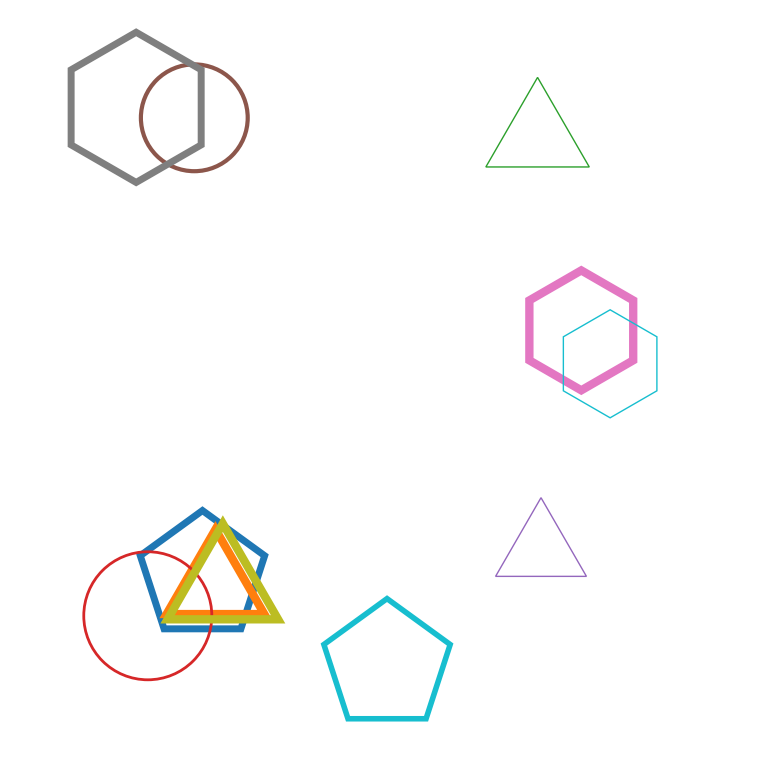[{"shape": "pentagon", "thickness": 2.5, "radius": 0.42, "center": [0.263, 0.252]}, {"shape": "triangle", "thickness": 3, "radius": 0.37, "center": [0.28, 0.239]}, {"shape": "triangle", "thickness": 0.5, "radius": 0.39, "center": [0.698, 0.822]}, {"shape": "circle", "thickness": 1, "radius": 0.42, "center": [0.192, 0.2]}, {"shape": "triangle", "thickness": 0.5, "radius": 0.34, "center": [0.703, 0.286]}, {"shape": "circle", "thickness": 1.5, "radius": 0.35, "center": [0.252, 0.847]}, {"shape": "hexagon", "thickness": 3, "radius": 0.39, "center": [0.755, 0.571]}, {"shape": "hexagon", "thickness": 2.5, "radius": 0.49, "center": [0.177, 0.861]}, {"shape": "triangle", "thickness": 3, "radius": 0.41, "center": [0.289, 0.237]}, {"shape": "pentagon", "thickness": 2, "radius": 0.43, "center": [0.503, 0.136]}, {"shape": "hexagon", "thickness": 0.5, "radius": 0.35, "center": [0.792, 0.528]}]